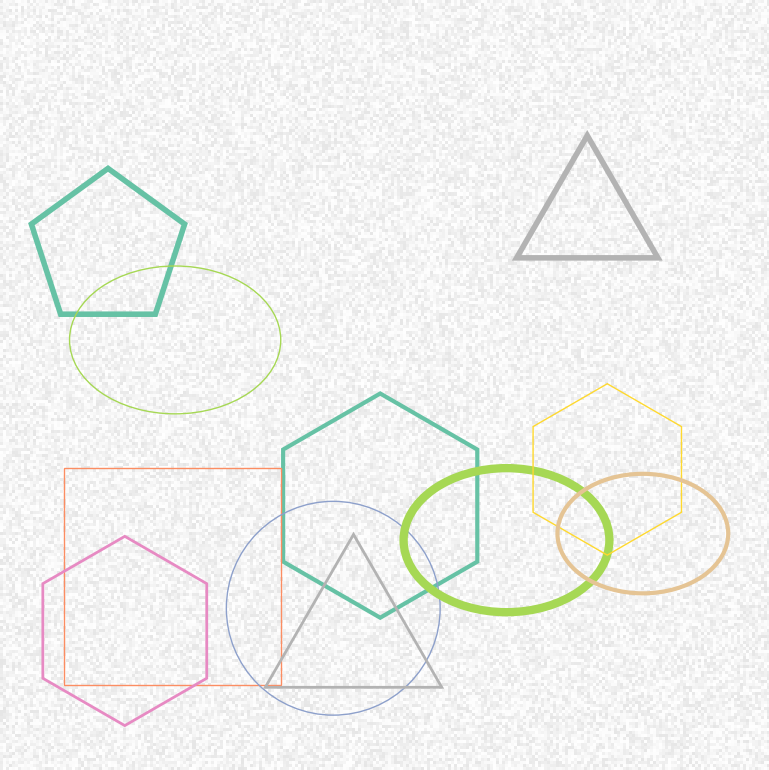[{"shape": "hexagon", "thickness": 1.5, "radius": 0.73, "center": [0.494, 0.343]}, {"shape": "pentagon", "thickness": 2, "radius": 0.52, "center": [0.14, 0.677]}, {"shape": "square", "thickness": 0.5, "radius": 0.7, "center": [0.224, 0.251]}, {"shape": "circle", "thickness": 0.5, "radius": 0.69, "center": [0.433, 0.21]}, {"shape": "hexagon", "thickness": 1, "radius": 0.61, "center": [0.162, 0.181]}, {"shape": "oval", "thickness": 3, "radius": 0.67, "center": [0.658, 0.298]}, {"shape": "oval", "thickness": 0.5, "radius": 0.69, "center": [0.227, 0.559]}, {"shape": "hexagon", "thickness": 0.5, "radius": 0.56, "center": [0.789, 0.39]}, {"shape": "oval", "thickness": 1.5, "radius": 0.55, "center": [0.835, 0.307]}, {"shape": "triangle", "thickness": 2, "radius": 0.53, "center": [0.763, 0.718]}, {"shape": "triangle", "thickness": 1, "radius": 0.66, "center": [0.459, 0.174]}]